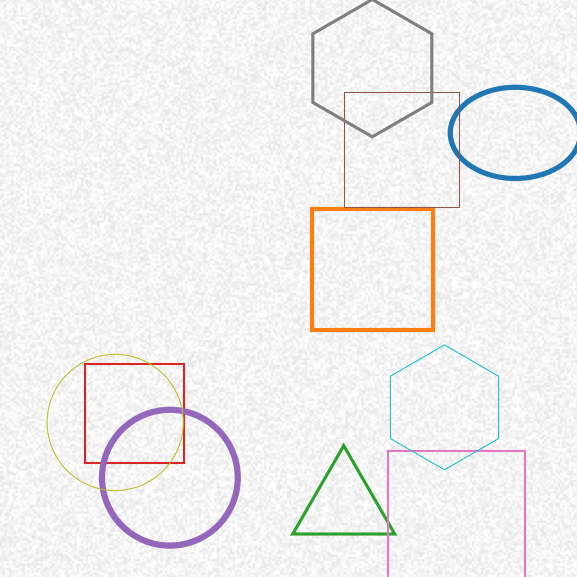[{"shape": "oval", "thickness": 2.5, "radius": 0.56, "center": [0.892, 0.769]}, {"shape": "square", "thickness": 2, "radius": 0.52, "center": [0.645, 0.533]}, {"shape": "triangle", "thickness": 1.5, "radius": 0.51, "center": [0.595, 0.125]}, {"shape": "square", "thickness": 1, "radius": 0.43, "center": [0.233, 0.283]}, {"shape": "circle", "thickness": 3, "radius": 0.59, "center": [0.294, 0.172]}, {"shape": "square", "thickness": 0.5, "radius": 0.5, "center": [0.695, 0.74]}, {"shape": "square", "thickness": 1, "radius": 0.59, "center": [0.791, 0.1]}, {"shape": "hexagon", "thickness": 1.5, "radius": 0.59, "center": [0.645, 0.881]}, {"shape": "circle", "thickness": 0.5, "radius": 0.59, "center": [0.2, 0.268]}, {"shape": "hexagon", "thickness": 0.5, "radius": 0.54, "center": [0.77, 0.294]}]